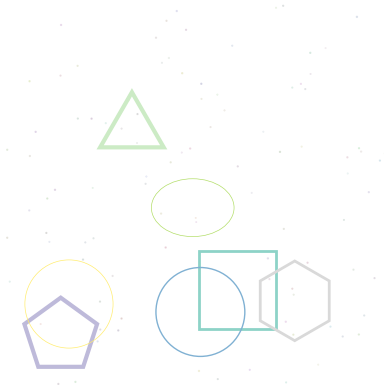[{"shape": "square", "thickness": 2, "radius": 0.5, "center": [0.617, 0.247]}, {"shape": "pentagon", "thickness": 3, "radius": 0.5, "center": [0.158, 0.128]}, {"shape": "circle", "thickness": 1, "radius": 0.58, "center": [0.52, 0.19]}, {"shape": "oval", "thickness": 0.5, "radius": 0.54, "center": [0.501, 0.461]}, {"shape": "hexagon", "thickness": 2, "radius": 0.52, "center": [0.766, 0.219]}, {"shape": "triangle", "thickness": 3, "radius": 0.48, "center": [0.343, 0.665]}, {"shape": "circle", "thickness": 0.5, "radius": 0.57, "center": [0.179, 0.21]}]